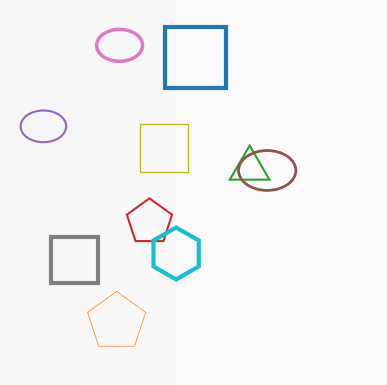[{"shape": "square", "thickness": 3, "radius": 0.39, "center": [0.504, 0.851]}, {"shape": "pentagon", "thickness": 0.5, "radius": 0.39, "center": [0.301, 0.164]}, {"shape": "triangle", "thickness": 1.5, "radius": 0.3, "center": [0.644, 0.563]}, {"shape": "pentagon", "thickness": 1.5, "radius": 0.31, "center": [0.386, 0.423]}, {"shape": "oval", "thickness": 1.5, "radius": 0.29, "center": [0.112, 0.672]}, {"shape": "oval", "thickness": 2, "radius": 0.37, "center": [0.69, 0.557]}, {"shape": "oval", "thickness": 2.5, "radius": 0.3, "center": [0.309, 0.882]}, {"shape": "square", "thickness": 3, "radius": 0.3, "center": [0.191, 0.325]}, {"shape": "square", "thickness": 1, "radius": 0.31, "center": [0.424, 0.615]}, {"shape": "hexagon", "thickness": 3, "radius": 0.34, "center": [0.455, 0.342]}]